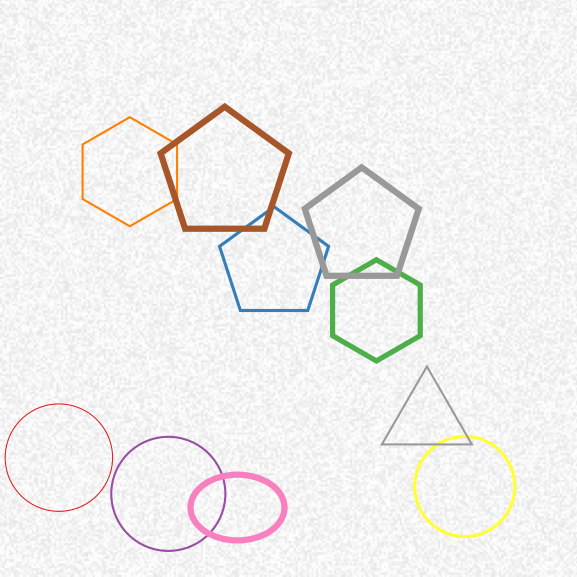[{"shape": "circle", "thickness": 0.5, "radius": 0.46, "center": [0.102, 0.207]}, {"shape": "pentagon", "thickness": 1.5, "radius": 0.5, "center": [0.475, 0.542]}, {"shape": "hexagon", "thickness": 2.5, "radius": 0.44, "center": [0.652, 0.462]}, {"shape": "circle", "thickness": 1, "radius": 0.49, "center": [0.291, 0.144]}, {"shape": "hexagon", "thickness": 1, "radius": 0.47, "center": [0.225, 0.702]}, {"shape": "circle", "thickness": 1.5, "radius": 0.43, "center": [0.805, 0.157]}, {"shape": "pentagon", "thickness": 3, "radius": 0.58, "center": [0.389, 0.698]}, {"shape": "oval", "thickness": 3, "radius": 0.41, "center": [0.411, 0.12]}, {"shape": "triangle", "thickness": 1, "radius": 0.45, "center": [0.739, 0.275]}, {"shape": "pentagon", "thickness": 3, "radius": 0.52, "center": [0.626, 0.606]}]